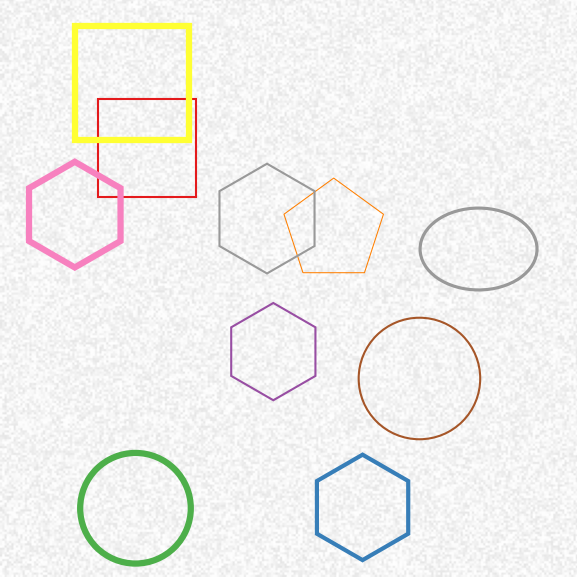[{"shape": "square", "thickness": 1, "radius": 0.43, "center": [0.254, 0.743]}, {"shape": "hexagon", "thickness": 2, "radius": 0.46, "center": [0.628, 0.121]}, {"shape": "circle", "thickness": 3, "radius": 0.48, "center": [0.235, 0.119]}, {"shape": "hexagon", "thickness": 1, "radius": 0.42, "center": [0.473, 0.39]}, {"shape": "pentagon", "thickness": 0.5, "radius": 0.45, "center": [0.578, 0.6]}, {"shape": "square", "thickness": 3, "radius": 0.49, "center": [0.229, 0.855]}, {"shape": "circle", "thickness": 1, "radius": 0.53, "center": [0.726, 0.344]}, {"shape": "hexagon", "thickness": 3, "radius": 0.46, "center": [0.129, 0.628]}, {"shape": "hexagon", "thickness": 1, "radius": 0.48, "center": [0.462, 0.621]}, {"shape": "oval", "thickness": 1.5, "radius": 0.51, "center": [0.829, 0.568]}]